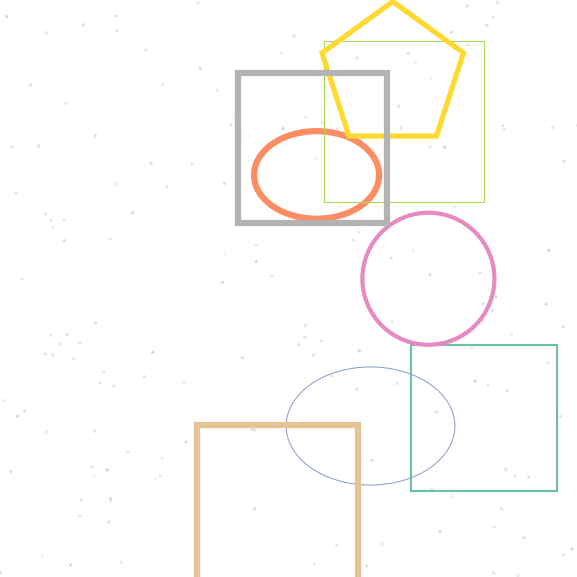[{"shape": "square", "thickness": 1, "radius": 0.63, "center": [0.838, 0.275]}, {"shape": "oval", "thickness": 3, "radius": 0.54, "center": [0.548, 0.696]}, {"shape": "oval", "thickness": 0.5, "radius": 0.73, "center": [0.642, 0.261]}, {"shape": "circle", "thickness": 2, "radius": 0.57, "center": [0.742, 0.516]}, {"shape": "square", "thickness": 0.5, "radius": 0.69, "center": [0.699, 0.789]}, {"shape": "pentagon", "thickness": 2.5, "radius": 0.64, "center": [0.68, 0.868]}, {"shape": "square", "thickness": 3, "radius": 0.7, "center": [0.481, 0.123]}, {"shape": "square", "thickness": 3, "radius": 0.65, "center": [0.541, 0.743]}]